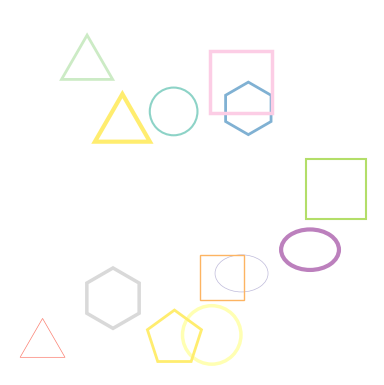[{"shape": "circle", "thickness": 1.5, "radius": 0.31, "center": [0.451, 0.711]}, {"shape": "circle", "thickness": 2.5, "radius": 0.38, "center": [0.55, 0.13]}, {"shape": "oval", "thickness": 0.5, "radius": 0.34, "center": [0.627, 0.29]}, {"shape": "triangle", "thickness": 0.5, "radius": 0.34, "center": [0.111, 0.106]}, {"shape": "hexagon", "thickness": 2, "radius": 0.34, "center": [0.645, 0.719]}, {"shape": "square", "thickness": 1, "radius": 0.29, "center": [0.577, 0.279]}, {"shape": "square", "thickness": 1.5, "radius": 0.39, "center": [0.872, 0.51]}, {"shape": "square", "thickness": 2.5, "radius": 0.4, "center": [0.626, 0.787]}, {"shape": "hexagon", "thickness": 2.5, "radius": 0.39, "center": [0.294, 0.226]}, {"shape": "oval", "thickness": 3, "radius": 0.38, "center": [0.805, 0.351]}, {"shape": "triangle", "thickness": 2, "radius": 0.38, "center": [0.226, 0.832]}, {"shape": "pentagon", "thickness": 2, "radius": 0.37, "center": [0.453, 0.121]}, {"shape": "triangle", "thickness": 3, "radius": 0.41, "center": [0.318, 0.673]}]